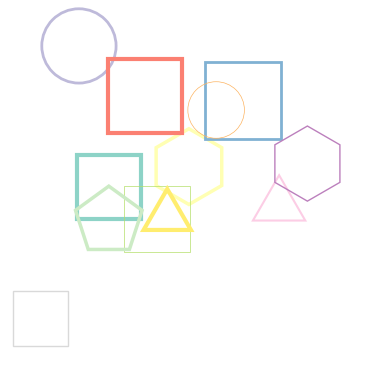[{"shape": "square", "thickness": 3, "radius": 0.42, "center": [0.284, 0.514]}, {"shape": "hexagon", "thickness": 2.5, "radius": 0.49, "center": [0.491, 0.567]}, {"shape": "circle", "thickness": 2, "radius": 0.48, "center": [0.205, 0.881]}, {"shape": "square", "thickness": 3, "radius": 0.48, "center": [0.377, 0.752]}, {"shape": "square", "thickness": 2, "radius": 0.5, "center": [0.631, 0.739]}, {"shape": "circle", "thickness": 0.5, "radius": 0.37, "center": [0.561, 0.714]}, {"shape": "square", "thickness": 0.5, "radius": 0.43, "center": [0.408, 0.431]}, {"shape": "triangle", "thickness": 1.5, "radius": 0.39, "center": [0.725, 0.466]}, {"shape": "square", "thickness": 1, "radius": 0.36, "center": [0.105, 0.172]}, {"shape": "hexagon", "thickness": 1, "radius": 0.49, "center": [0.798, 0.575]}, {"shape": "pentagon", "thickness": 2.5, "radius": 0.45, "center": [0.283, 0.426]}, {"shape": "triangle", "thickness": 3, "radius": 0.35, "center": [0.434, 0.438]}]